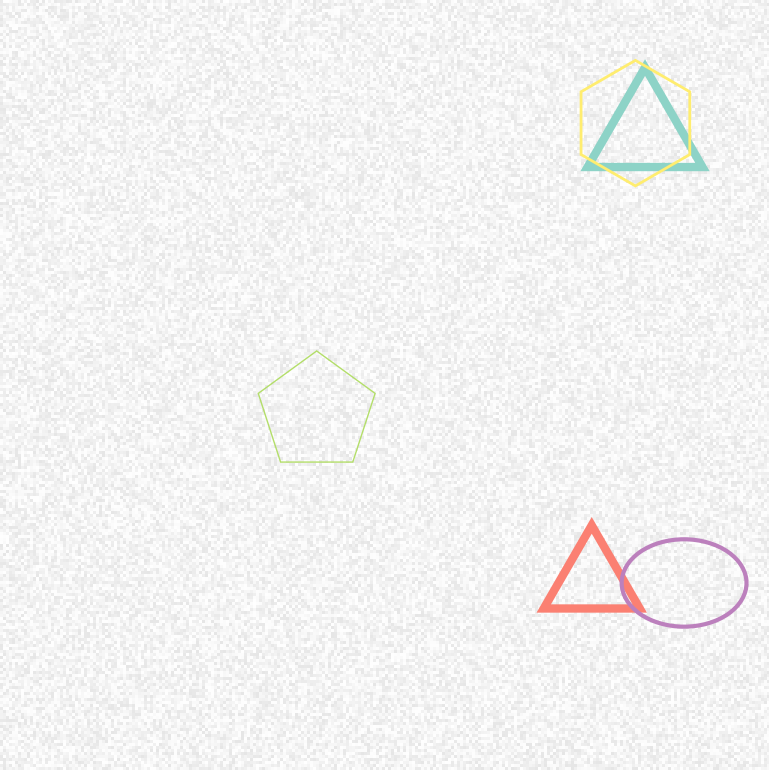[{"shape": "triangle", "thickness": 3, "radius": 0.43, "center": [0.838, 0.826]}, {"shape": "triangle", "thickness": 3, "radius": 0.36, "center": [0.768, 0.246]}, {"shape": "pentagon", "thickness": 0.5, "radius": 0.4, "center": [0.411, 0.464]}, {"shape": "oval", "thickness": 1.5, "radius": 0.41, "center": [0.888, 0.243]}, {"shape": "hexagon", "thickness": 1, "radius": 0.41, "center": [0.825, 0.84]}]